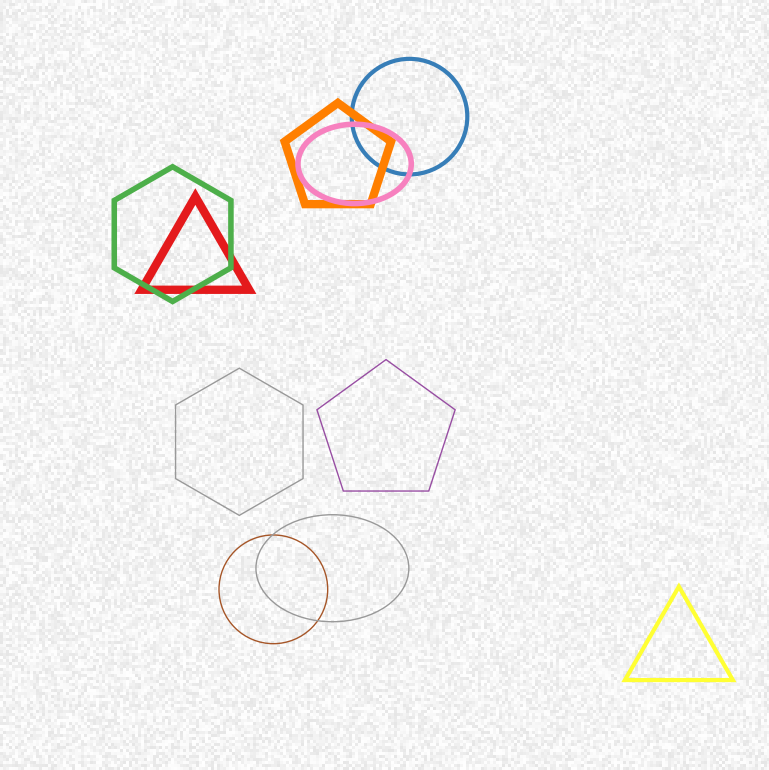[{"shape": "triangle", "thickness": 3, "radius": 0.4, "center": [0.254, 0.664]}, {"shape": "circle", "thickness": 1.5, "radius": 0.38, "center": [0.532, 0.849]}, {"shape": "hexagon", "thickness": 2, "radius": 0.44, "center": [0.224, 0.696]}, {"shape": "pentagon", "thickness": 0.5, "radius": 0.47, "center": [0.501, 0.439]}, {"shape": "pentagon", "thickness": 3, "radius": 0.36, "center": [0.439, 0.794]}, {"shape": "triangle", "thickness": 1.5, "radius": 0.4, "center": [0.882, 0.157]}, {"shape": "circle", "thickness": 0.5, "radius": 0.35, "center": [0.355, 0.235]}, {"shape": "oval", "thickness": 2, "radius": 0.37, "center": [0.461, 0.787]}, {"shape": "hexagon", "thickness": 0.5, "radius": 0.48, "center": [0.311, 0.426]}, {"shape": "oval", "thickness": 0.5, "radius": 0.5, "center": [0.432, 0.262]}]